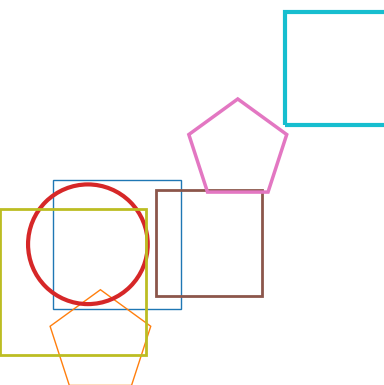[{"shape": "square", "thickness": 1, "radius": 0.83, "center": [0.304, 0.365]}, {"shape": "pentagon", "thickness": 1, "radius": 0.69, "center": [0.261, 0.11]}, {"shape": "circle", "thickness": 3, "radius": 0.78, "center": [0.228, 0.366]}, {"shape": "square", "thickness": 2, "radius": 0.69, "center": [0.543, 0.368]}, {"shape": "pentagon", "thickness": 2.5, "radius": 0.67, "center": [0.618, 0.609]}, {"shape": "square", "thickness": 2, "radius": 0.95, "center": [0.19, 0.267]}, {"shape": "square", "thickness": 3, "radius": 0.73, "center": [0.887, 0.823]}]